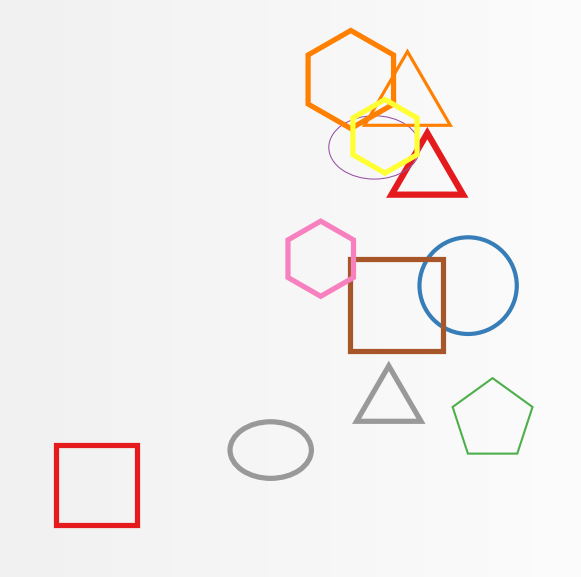[{"shape": "square", "thickness": 2.5, "radius": 0.35, "center": [0.166, 0.159]}, {"shape": "triangle", "thickness": 3, "radius": 0.36, "center": [0.735, 0.698]}, {"shape": "circle", "thickness": 2, "radius": 0.42, "center": [0.805, 0.504]}, {"shape": "pentagon", "thickness": 1, "radius": 0.36, "center": [0.847, 0.272]}, {"shape": "oval", "thickness": 0.5, "radius": 0.39, "center": [0.644, 0.744]}, {"shape": "hexagon", "thickness": 2.5, "radius": 0.42, "center": [0.604, 0.861]}, {"shape": "triangle", "thickness": 1.5, "radius": 0.43, "center": [0.701, 0.825]}, {"shape": "hexagon", "thickness": 2.5, "radius": 0.32, "center": [0.662, 0.763]}, {"shape": "square", "thickness": 2.5, "radius": 0.4, "center": [0.682, 0.471]}, {"shape": "hexagon", "thickness": 2.5, "radius": 0.33, "center": [0.552, 0.551]}, {"shape": "triangle", "thickness": 2.5, "radius": 0.32, "center": [0.669, 0.302]}, {"shape": "oval", "thickness": 2.5, "radius": 0.35, "center": [0.466, 0.22]}]